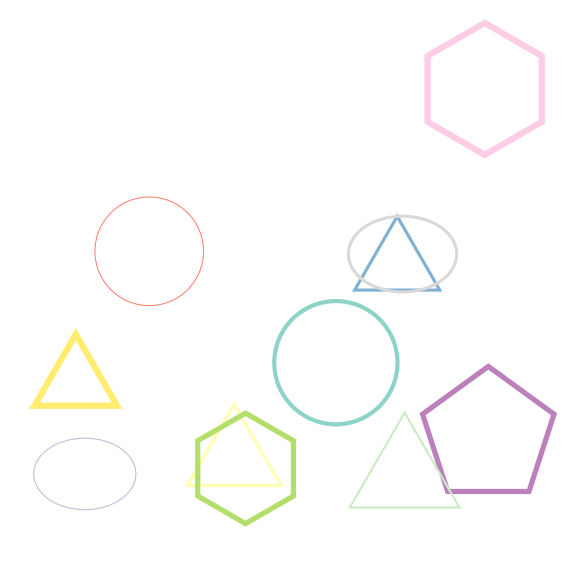[{"shape": "circle", "thickness": 2, "radius": 0.53, "center": [0.582, 0.371]}, {"shape": "triangle", "thickness": 1.5, "radius": 0.47, "center": [0.406, 0.205]}, {"shape": "oval", "thickness": 0.5, "radius": 0.44, "center": [0.147, 0.178]}, {"shape": "circle", "thickness": 0.5, "radius": 0.47, "center": [0.258, 0.564]}, {"shape": "triangle", "thickness": 1.5, "radius": 0.43, "center": [0.688, 0.539]}, {"shape": "hexagon", "thickness": 2.5, "radius": 0.48, "center": [0.425, 0.188]}, {"shape": "hexagon", "thickness": 3, "radius": 0.57, "center": [0.839, 0.845]}, {"shape": "oval", "thickness": 1.5, "radius": 0.47, "center": [0.697, 0.559]}, {"shape": "pentagon", "thickness": 2.5, "radius": 0.6, "center": [0.846, 0.245]}, {"shape": "triangle", "thickness": 1, "radius": 0.55, "center": [0.701, 0.175]}, {"shape": "triangle", "thickness": 3, "radius": 0.41, "center": [0.131, 0.338]}]